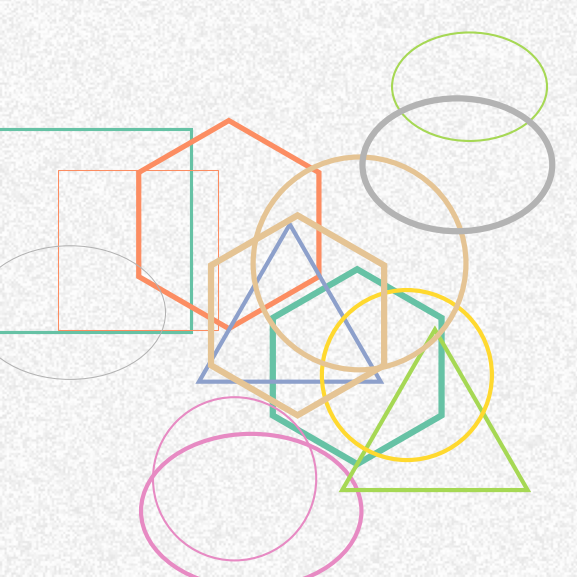[{"shape": "hexagon", "thickness": 3, "radius": 0.84, "center": [0.618, 0.364]}, {"shape": "square", "thickness": 1.5, "radius": 0.88, "center": [0.155, 0.6]}, {"shape": "hexagon", "thickness": 2.5, "radius": 0.9, "center": [0.396, 0.61]}, {"shape": "square", "thickness": 0.5, "radius": 0.69, "center": [0.239, 0.566]}, {"shape": "triangle", "thickness": 2, "radius": 0.91, "center": [0.502, 0.429]}, {"shape": "oval", "thickness": 2, "radius": 0.95, "center": [0.435, 0.114]}, {"shape": "circle", "thickness": 1, "radius": 0.71, "center": [0.406, 0.17]}, {"shape": "triangle", "thickness": 2, "radius": 0.93, "center": [0.753, 0.243]}, {"shape": "oval", "thickness": 1, "radius": 0.67, "center": [0.813, 0.849]}, {"shape": "circle", "thickness": 2, "radius": 0.74, "center": [0.705, 0.35]}, {"shape": "circle", "thickness": 2.5, "radius": 0.92, "center": [0.623, 0.543]}, {"shape": "hexagon", "thickness": 3, "radius": 0.87, "center": [0.515, 0.453]}, {"shape": "oval", "thickness": 3, "radius": 0.82, "center": [0.792, 0.714]}, {"shape": "oval", "thickness": 0.5, "radius": 0.83, "center": [0.121, 0.458]}]